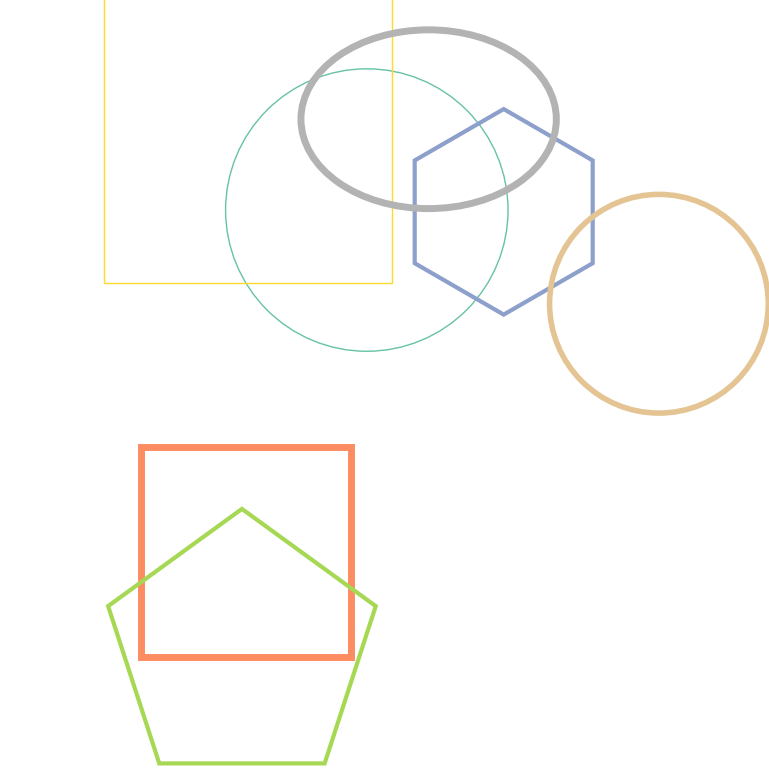[{"shape": "circle", "thickness": 0.5, "radius": 0.92, "center": [0.476, 0.727]}, {"shape": "square", "thickness": 2.5, "radius": 0.68, "center": [0.319, 0.284]}, {"shape": "hexagon", "thickness": 1.5, "radius": 0.67, "center": [0.654, 0.725]}, {"shape": "pentagon", "thickness": 1.5, "radius": 0.91, "center": [0.314, 0.156]}, {"shape": "square", "thickness": 0.5, "radius": 0.93, "center": [0.322, 0.819]}, {"shape": "circle", "thickness": 2, "radius": 0.71, "center": [0.856, 0.606]}, {"shape": "oval", "thickness": 2.5, "radius": 0.83, "center": [0.557, 0.845]}]